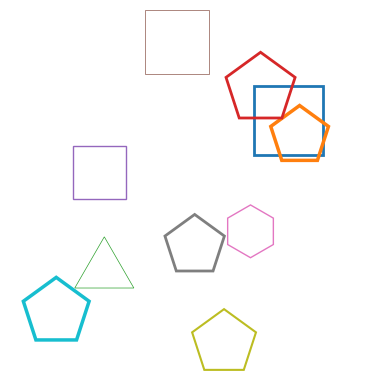[{"shape": "square", "thickness": 2, "radius": 0.45, "center": [0.75, 0.687]}, {"shape": "pentagon", "thickness": 2.5, "radius": 0.39, "center": [0.778, 0.647]}, {"shape": "triangle", "thickness": 0.5, "radius": 0.44, "center": [0.271, 0.296]}, {"shape": "pentagon", "thickness": 2, "radius": 0.47, "center": [0.677, 0.77]}, {"shape": "square", "thickness": 1, "radius": 0.34, "center": [0.259, 0.553]}, {"shape": "square", "thickness": 0.5, "radius": 0.42, "center": [0.46, 0.892]}, {"shape": "hexagon", "thickness": 1, "radius": 0.34, "center": [0.651, 0.399]}, {"shape": "pentagon", "thickness": 2, "radius": 0.41, "center": [0.506, 0.362]}, {"shape": "pentagon", "thickness": 1.5, "radius": 0.44, "center": [0.582, 0.11]}, {"shape": "pentagon", "thickness": 2.5, "radius": 0.45, "center": [0.146, 0.19]}]